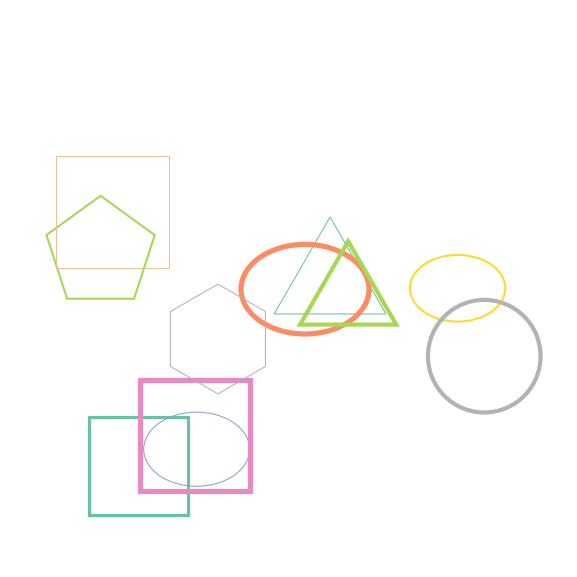[{"shape": "triangle", "thickness": 0.5, "radius": 0.56, "center": [0.572, 0.511]}, {"shape": "square", "thickness": 1.5, "radius": 0.42, "center": [0.24, 0.192]}, {"shape": "oval", "thickness": 2.5, "radius": 0.55, "center": [0.528, 0.498]}, {"shape": "oval", "thickness": 0.5, "radius": 0.46, "center": [0.341, 0.221]}, {"shape": "square", "thickness": 2.5, "radius": 0.48, "center": [0.338, 0.245]}, {"shape": "triangle", "thickness": 2, "radius": 0.48, "center": [0.603, 0.485]}, {"shape": "pentagon", "thickness": 1, "radius": 0.49, "center": [0.174, 0.562]}, {"shape": "oval", "thickness": 1, "radius": 0.41, "center": [0.792, 0.5]}, {"shape": "square", "thickness": 0.5, "radius": 0.49, "center": [0.195, 0.632]}, {"shape": "circle", "thickness": 2, "radius": 0.49, "center": [0.839, 0.382]}, {"shape": "hexagon", "thickness": 0.5, "radius": 0.48, "center": [0.377, 0.412]}]